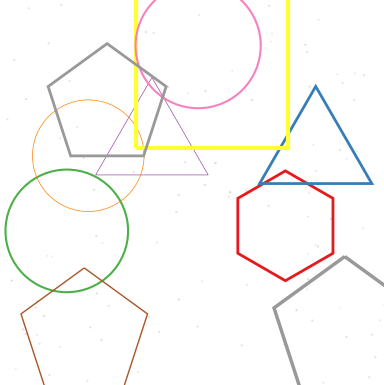[{"shape": "hexagon", "thickness": 2, "radius": 0.71, "center": [0.741, 0.413]}, {"shape": "triangle", "thickness": 2, "radius": 0.84, "center": [0.82, 0.607]}, {"shape": "circle", "thickness": 1.5, "radius": 0.8, "center": [0.173, 0.4]}, {"shape": "triangle", "thickness": 0.5, "radius": 0.84, "center": [0.395, 0.63]}, {"shape": "circle", "thickness": 0.5, "radius": 0.72, "center": [0.229, 0.596]}, {"shape": "square", "thickness": 3, "radius": 0.98, "center": [0.55, 0.811]}, {"shape": "pentagon", "thickness": 1, "radius": 0.86, "center": [0.219, 0.131]}, {"shape": "circle", "thickness": 1.5, "radius": 0.81, "center": [0.515, 0.882]}, {"shape": "pentagon", "thickness": 2, "radius": 0.81, "center": [0.278, 0.726]}, {"shape": "pentagon", "thickness": 2.5, "radius": 0.97, "center": [0.895, 0.141]}]